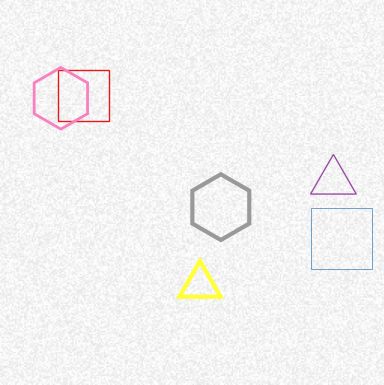[{"shape": "square", "thickness": 1, "radius": 0.33, "center": [0.217, 0.752]}, {"shape": "square", "thickness": 0.5, "radius": 0.4, "center": [0.886, 0.379]}, {"shape": "triangle", "thickness": 1, "radius": 0.34, "center": [0.866, 0.53]}, {"shape": "triangle", "thickness": 3, "radius": 0.31, "center": [0.519, 0.26]}, {"shape": "hexagon", "thickness": 2, "radius": 0.4, "center": [0.158, 0.745]}, {"shape": "hexagon", "thickness": 3, "radius": 0.43, "center": [0.574, 0.462]}]